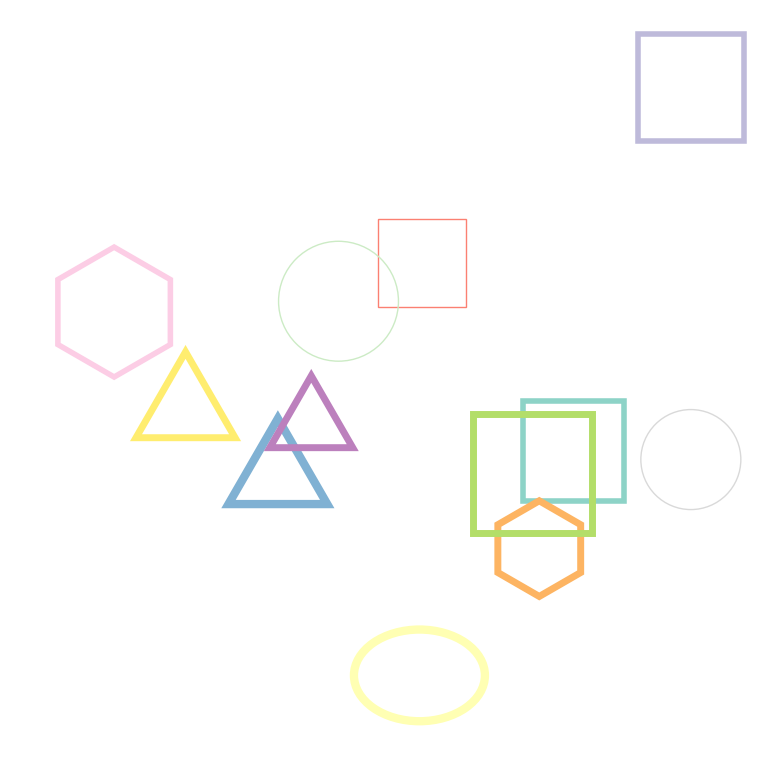[{"shape": "square", "thickness": 2, "radius": 0.33, "center": [0.745, 0.414]}, {"shape": "oval", "thickness": 3, "radius": 0.43, "center": [0.545, 0.123]}, {"shape": "square", "thickness": 2, "radius": 0.35, "center": [0.898, 0.887]}, {"shape": "square", "thickness": 0.5, "radius": 0.29, "center": [0.548, 0.658]}, {"shape": "triangle", "thickness": 3, "radius": 0.37, "center": [0.361, 0.382]}, {"shape": "hexagon", "thickness": 2.5, "radius": 0.31, "center": [0.7, 0.288]}, {"shape": "square", "thickness": 2.5, "radius": 0.39, "center": [0.692, 0.385]}, {"shape": "hexagon", "thickness": 2, "radius": 0.42, "center": [0.148, 0.595]}, {"shape": "circle", "thickness": 0.5, "radius": 0.32, "center": [0.897, 0.403]}, {"shape": "triangle", "thickness": 2.5, "radius": 0.31, "center": [0.404, 0.45]}, {"shape": "circle", "thickness": 0.5, "radius": 0.39, "center": [0.44, 0.609]}, {"shape": "triangle", "thickness": 2.5, "radius": 0.37, "center": [0.241, 0.469]}]